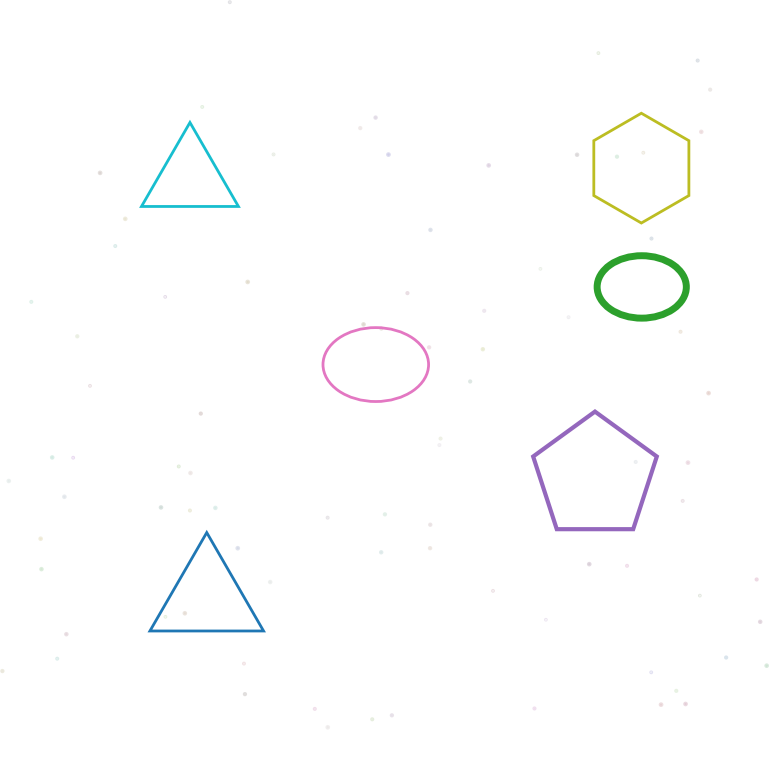[{"shape": "triangle", "thickness": 1, "radius": 0.43, "center": [0.269, 0.223]}, {"shape": "oval", "thickness": 2.5, "radius": 0.29, "center": [0.833, 0.627]}, {"shape": "pentagon", "thickness": 1.5, "radius": 0.42, "center": [0.773, 0.381]}, {"shape": "oval", "thickness": 1, "radius": 0.34, "center": [0.488, 0.527]}, {"shape": "hexagon", "thickness": 1, "radius": 0.36, "center": [0.833, 0.782]}, {"shape": "triangle", "thickness": 1, "radius": 0.36, "center": [0.247, 0.768]}]